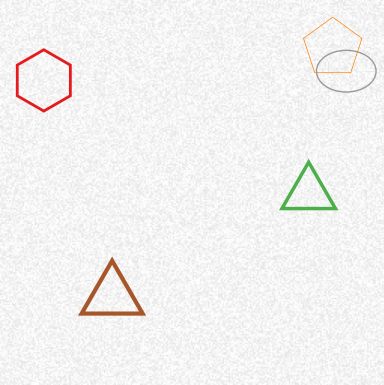[{"shape": "hexagon", "thickness": 2, "radius": 0.4, "center": [0.114, 0.791]}, {"shape": "triangle", "thickness": 2.5, "radius": 0.4, "center": [0.802, 0.498]}, {"shape": "pentagon", "thickness": 0.5, "radius": 0.4, "center": [0.864, 0.876]}, {"shape": "triangle", "thickness": 3, "radius": 0.46, "center": [0.291, 0.231]}, {"shape": "oval", "thickness": 1, "radius": 0.39, "center": [0.899, 0.815]}]